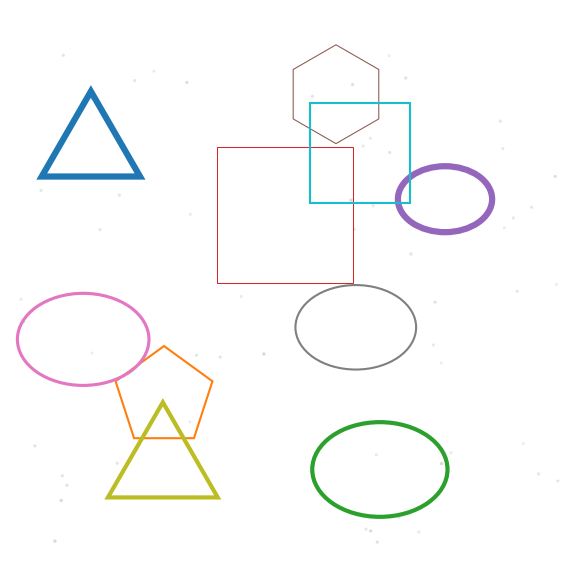[{"shape": "triangle", "thickness": 3, "radius": 0.49, "center": [0.157, 0.743]}, {"shape": "pentagon", "thickness": 1, "radius": 0.44, "center": [0.284, 0.312]}, {"shape": "oval", "thickness": 2, "radius": 0.59, "center": [0.658, 0.186]}, {"shape": "square", "thickness": 0.5, "radius": 0.59, "center": [0.494, 0.626]}, {"shape": "oval", "thickness": 3, "radius": 0.41, "center": [0.771, 0.654]}, {"shape": "hexagon", "thickness": 0.5, "radius": 0.43, "center": [0.582, 0.836]}, {"shape": "oval", "thickness": 1.5, "radius": 0.57, "center": [0.144, 0.411]}, {"shape": "oval", "thickness": 1, "radius": 0.52, "center": [0.616, 0.432]}, {"shape": "triangle", "thickness": 2, "radius": 0.55, "center": [0.282, 0.193]}, {"shape": "square", "thickness": 1, "radius": 0.44, "center": [0.623, 0.735]}]